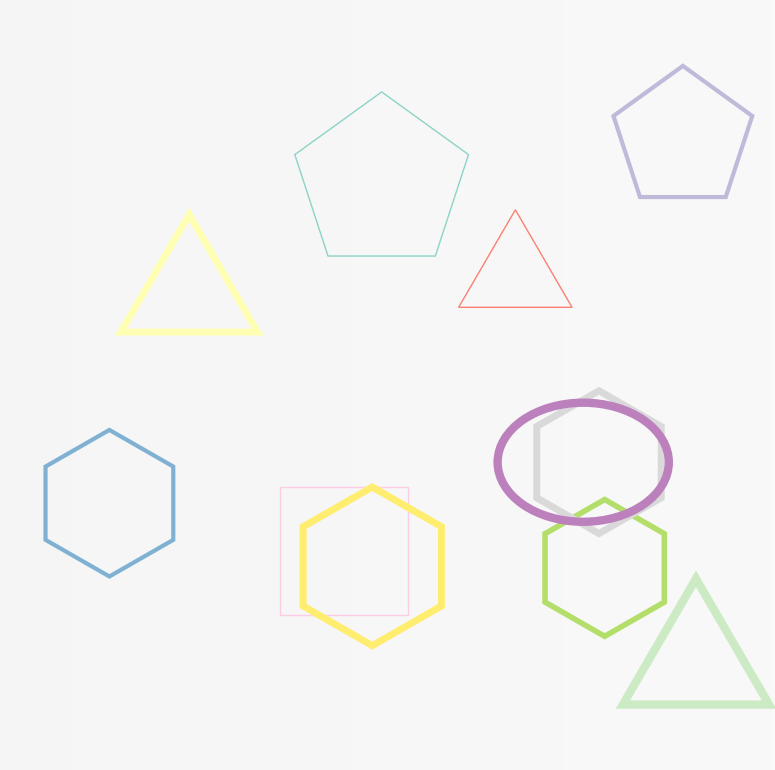[{"shape": "pentagon", "thickness": 0.5, "radius": 0.59, "center": [0.492, 0.763]}, {"shape": "triangle", "thickness": 2.5, "radius": 0.51, "center": [0.244, 0.62]}, {"shape": "pentagon", "thickness": 1.5, "radius": 0.47, "center": [0.881, 0.82]}, {"shape": "triangle", "thickness": 0.5, "radius": 0.42, "center": [0.665, 0.643]}, {"shape": "hexagon", "thickness": 1.5, "radius": 0.48, "center": [0.141, 0.346]}, {"shape": "hexagon", "thickness": 2, "radius": 0.44, "center": [0.78, 0.262]}, {"shape": "square", "thickness": 0.5, "radius": 0.42, "center": [0.444, 0.284]}, {"shape": "hexagon", "thickness": 2.5, "radius": 0.46, "center": [0.773, 0.4]}, {"shape": "oval", "thickness": 3, "radius": 0.55, "center": [0.753, 0.4]}, {"shape": "triangle", "thickness": 3, "radius": 0.54, "center": [0.898, 0.139]}, {"shape": "hexagon", "thickness": 2.5, "radius": 0.52, "center": [0.48, 0.264]}]